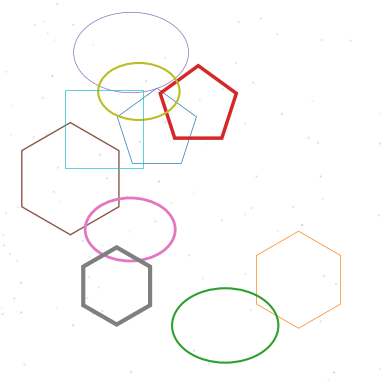[{"shape": "pentagon", "thickness": 0.5, "radius": 0.54, "center": [0.407, 0.663]}, {"shape": "hexagon", "thickness": 0.5, "radius": 0.63, "center": [0.775, 0.273]}, {"shape": "oval", "thickness": 1.5, "radius": 0.69, "center": [0.585, 0.155]}, {"shape": "pentagon", "thickness": 2.5, "radius": 0.52, "center": [0.515, 0.725]}, {"shape": "oval", "thickness": 0.5, "radius": 0.75, "center": [0.34, 0.864]}, {"shape": "hexagon", "thickness": 1, "radius": 0.73, "center": [0.183, 0.536]}, {"shape": "oval", "thickness": 2, "radius": 0.58, "center": [0.338, 0.404]}, {"shape": "hexagon", "thickness": 3, "radius": 0.5, "center": [0.303, 0.257]}, {"shape": "oval", "thickness": 1.5, "radius": 0.53, "center": [0.361, 0.762]}, {"shape": "square", "thickness": 0.5, "radius": 0.51, "center": [0.27, 0.665]}]